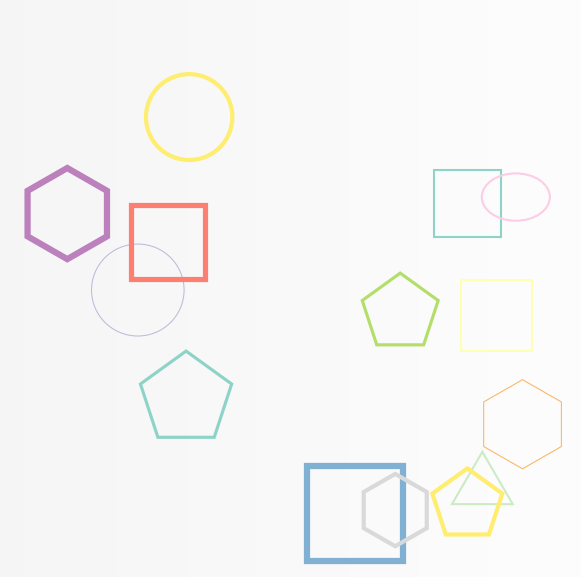[{"shape": "pentagon", "thickness": 1.5, "radius": 0.41, "center": [0.32, 0.309]}, {"shape": "square", "thickness": 1, "radius": 0.29, "center": [0.805, 0.647]}, {"shape": "square", "thickness": 1, "radius": 0.31, "center": [0.855, 0.453]}, {"shape": "circle", "thickness": 0.5, "radius": 0.4, "center": [0.237, 0.497]}, {"shape": "square", "thickness": 2.5, "radius": 0.32, "center": [0.289, 0.58]}, {"shape": "square", "thickness": 3, "radius": 0.41, "center": [0.611, 0.11]}, {"shape": "hexagon", "thickness": 0.5, "radius": 0.39, "center": [0.899, 0.265]}, {"shape": "pentagon", "thickness": 1.5, "radius": 0.34, "center": [0.689, 0.458]}, {"shape": "oval", "thickness": 1, "radius": 0.29, "center": [0.887, 0.658]}, {"shape": "hexagon", "thickness": 2, "radius": 0.31, "center": [0.68, 0.116]}, {"shape": "hexagon", "thickness": 3, "radius": 0.39, "center": [0.116, 0.629]}, {"shape": "triangle", "thickness": 1, "radius": 0.3, "center": [0.83, 0.156]}, {"shape": "pentagon", "thickness": 2, "radius": 0.32, "center": [0.804, 0.125]}, {"shape": "circle", "thickness": 2, "radius": 0.37, "center": [0.325, 0.796]}]